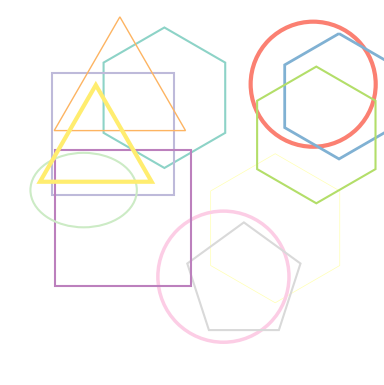[{"shape": "hexagon", "thickness": 1.5, "radius": 0.91, "center": [0.427, 0.746]}, {"shape": "hexagon", "thickness": 0.5, "radius": 0.97, "center": [0.715, 0.407]}, {"shape": "square", "thickness": 1.5, "radius": 0.79, "center": [0.294, 0.652]}, {"shape": "circle", "thickness": 3, "radius": 0.81, "center": [0.813, 0.781]}, {"shape": "hexagon", "thickness": 2, "radius": 0.81, "center": [0.881, 0.75]}, {"shape": "triangle", "thickness": 1, "radius": 0.98, "center": [0.311, 0.759]}, {"shape": "hexagon", "thickness": 1.5, "radius": 0.89, "center": [0.822, 0.65]}, {"shape": "circle", "thickness": 2.5, "radius": 0.85, "center": [0.58, 0.281]}, {"shape": "pentagon", "thickness": 1.5, "radius": 0.77, "center": [0.633, 0.268]}, {"shape": "square", "thickness": 1.5, "radius": 0.88, "center": [0.319, 0.433]}, {"shape": "oval", "thickness": 1.5, "radius": 0.69, "center": [0.217, 0.506]}, {"shape": "triangle", "thickness": 3, "radius": 0.84, "center": [0.249, 0.612]}]